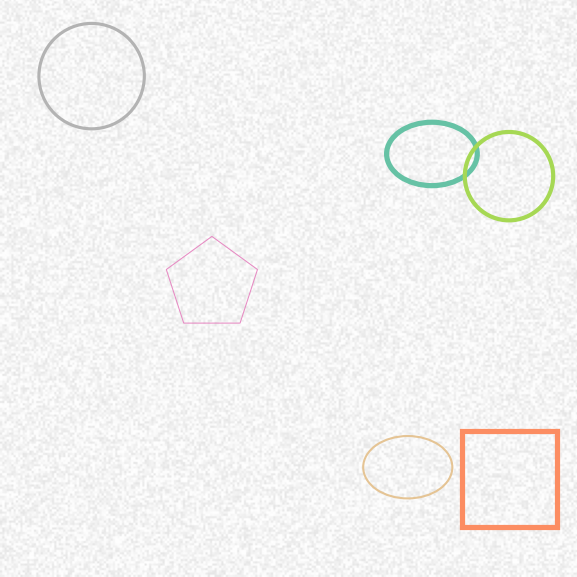[{"shape": "oval", "thickness": 2.5, "radius": 0.39, "center": [0.748, 0.733]}, {"shape": "square", "thickness": 2.5, "radius": 0.42, "center": [0.882, 0.17]}, {"shape": "pentagon", "thickness": 0.5, "radius": 0.41, "center": [0.367, 0.507]}, {"shape": "circle", "thickness": 2, "radius": 0.38, "center": [0.881, 0.694]}, {"shape": "oval", "thickness": 1, "radius": 0.39, "center": [0.706, 0.19]}, {"shape": "circle", "thickness": 1.5, "radius": 0.46, "center": [0.159, 0.867]}]